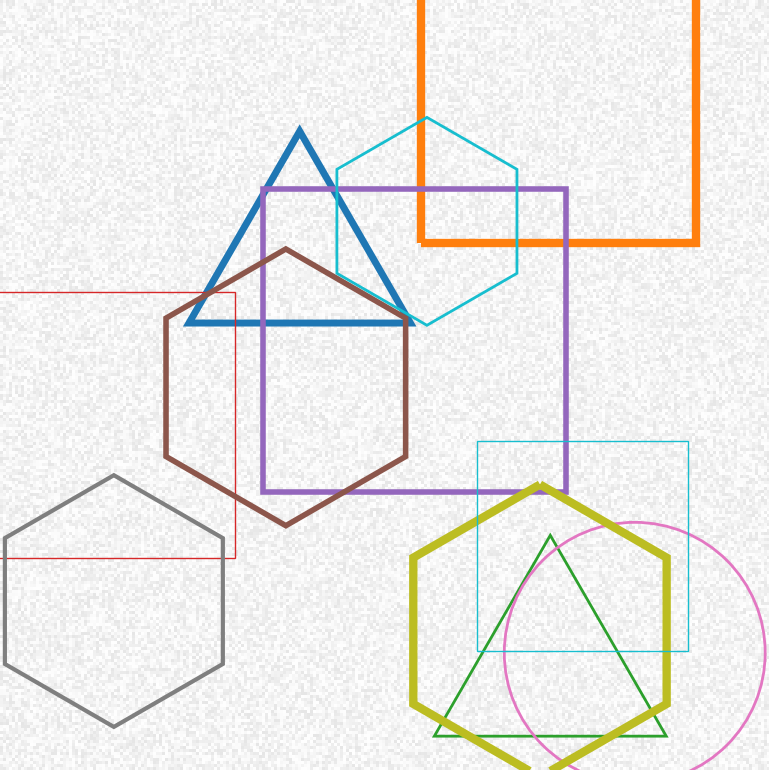[{"shape": "triangle", "thickness": 2.5, "radius": 0.83, "center": [0.389, 0.663]}, {"shape": "square", "thickness": 3, "radius": 0.89, "center": [0.726, 0.863]}, {"shape": "triangle", "thickness": 1, "radius": 0.87, "center": [0.715, 0.131]}, {"shape": "square", "thickness": 0.5, "radius": 0.86, "center": [0.133, 0.448]}, {"shape": "square", "thickness": 2, "radius": 0.98, "center": [0.538, 0.557]}, {"shape": "hexagon", "thickness": 2, "radius": 0.9, "center": [0.371, 0.497]}, {"shape": "circle", "thickness": 1, "radius": 0.85, "center": [0.824, 0.152]}, {"shape": "hexagon", "thickness": 1.5, "radius": 0.82, "center": [0.148, 0.219]}, {"shape": "hexagon", "thickness": 3, "radius": 0.95, "center": [0.701, 0.181]}, {"shape": "square", "thickness": 0.5, "radius": 0.68, "center": [0.756, 0.291]}, {"shape": "hexagon", "thickness": 1, "radius": 0.68, "center": [0.554, 0.713]}]